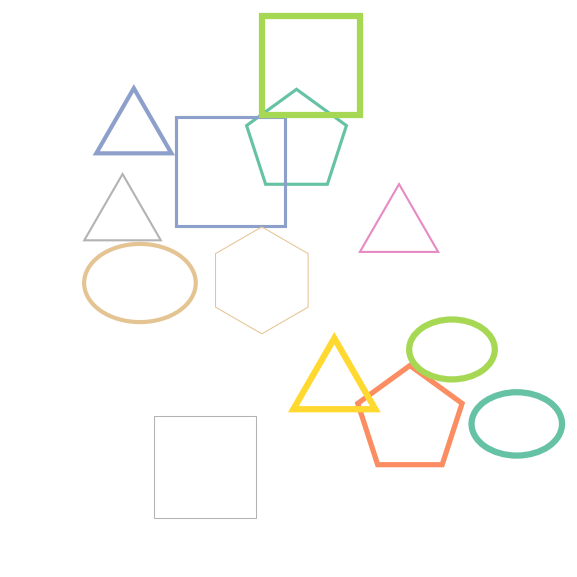[{"shape": "pentagon", "thickness": 1.5, "radius": 0.45, "center": [0.513, 0.754]}, {"shape": "oval", "thickness": 3, "radius": 0.39, "center": [0.895, 0.265]}, {"shape": "pentagon", "thickness": 2.5, "radius": 0.47, "center": [0.71, 0.271]}, {"shape": "triangle", "thickness": 2, "radius": 0.38, "center": [0.232, 0.771]}, {"shape": "square", "thickness": 1.5, "radius": 0.47, "center": [0.399, 0.702]}, {"shape": "triangle", "thickness": 1, "radius": 0.39, "center": [0.691, 0.602]}, {"shape": "oval", "thickness": 3, "radius": 0.37, "center": [0.783, 0.394]}, {"shape": "square", "thickness": 3, "radius": 0.43, "center": [0.538, 0.885]}, {"shape": "triangle", "thickness": 3, "radius": 0.41, "center": [0.579, 0.331]}, {"shape": "hexagon", "thickness": 0.5, "radius": 0.46, "center": [0.453, 0.514]}, {"shape": "oval", "thickness": 2, "radius": 0.48, "center": [0.242, 0.509]}, {"shape": "square", "thickness": 0.5, "radius": 0.44, "center": [0.355, 0.19]}, {"shape": "triangle", "thickness": 1, "radius": 0.38, "center": [0.212, 0.621]}]